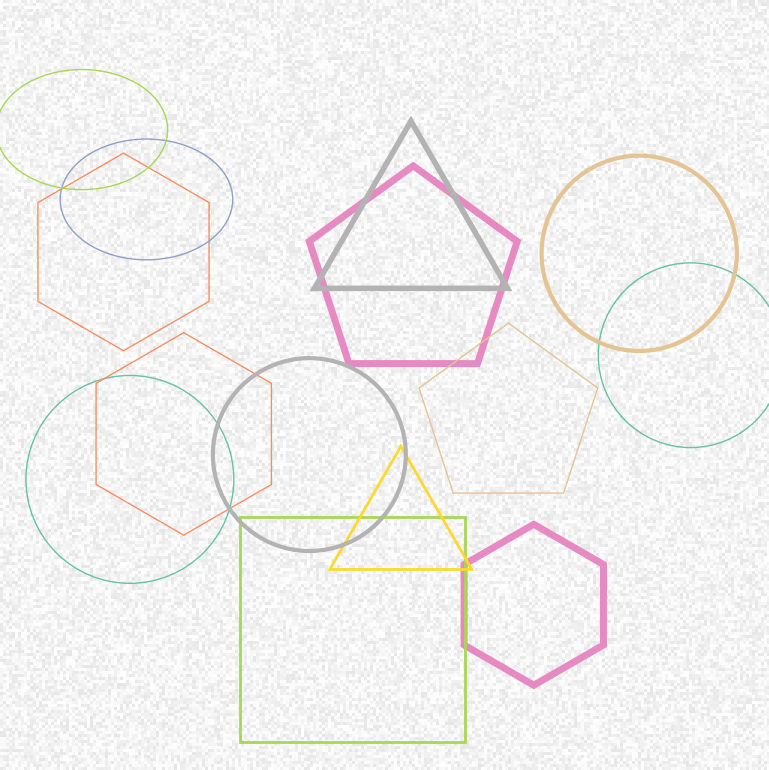[{"shape": "circle", "thickness": 0.5, "radius": 0.6, "center": [0.897, 0.539]}, {"shape": "circle", "thickness": 0.5, "radius": 0.67, "center": [0.169, 0.377]}, {"shape": "hexagon", "thickness": 0.5, "radius": 0.64, "center": [0.16, 0.673]}, {"shape": "hexagon", "thickness": 0.5, "radius": 0.66, "center": [0.239, 0.437]}, {"shape": "oval", "thickness": 0.5, "radius": 0.56, "center": [0.19, 0.741]}, {"shape": "hexagon", "thickness": 2.5, "radius": 0.52, "center": [0.693, 0.215]}, {"shape": "pentagon", "thickness": 2.5, "radius": 0.71, "center": [0.537, 0.643]}, {"shape": "square", "thickness": 1, "radius": 0.73, "center": [0.458, 0.183]}, {"shape": "oval", "thickness": 0.5, "radius": 0.56, "center": [0.106, 0.832]}, {"shape": "triangle", "thickness": 1, "radius": 0.53, "center": [0.521, 0.314]}, {"shape": "circle", "thickness": 1.5, "radius": 0.63, "center": [0.83, 0.671]}, {"shape": "pentagon", "thickness": 0.5, "radius": 0.61, "center": [0.66, 0.458]}, {"shape": "triangle", "thickness": 2, "radius": 0.72, "center": [0.534, 0.698]}, {"shape": "circle", "thickness": 1.5, "radius": 0.63, "center": [0.402, 0.41]}]